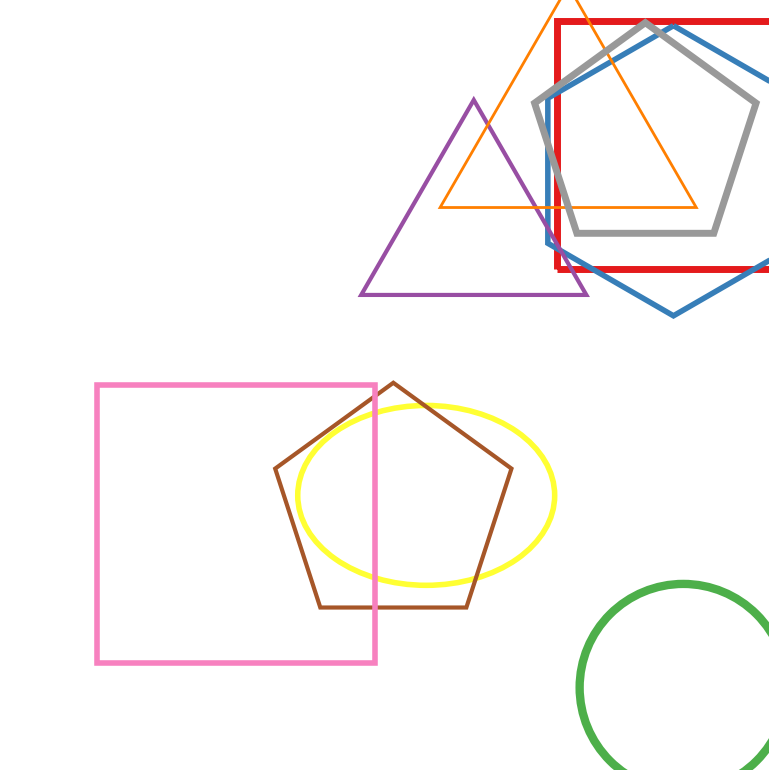[{"shape": "square", "thickness": 2.5, "radius": 0.8, "center": [0.884, 0.812]}, {"shape": "hexagon", "thickness": 2, "radius": 0.94, "center": [0.875, 0.778]}, {"shape": "circle", "thickness": 3, "radius": 0.67, "center": [0.887, 0.107]}, {"shape": "triangle", "thickness": 1.5, "radius": 0.84, "center": [0.615, 0.701]}, {"shape": "triangle", "thickness": 1, "radius": 0.96, "center": [0.738, 0.827]}, {"shape": "oval", "thickness": 2, "radius": 0.83, "center": [0.554, 0.357]}, {"shape": "pentagon", "thickness": 1.5, "radius": 0.81, "center": [0.511, 0.342]}, {"shape": "square", "thickness": 2, "radius": 0.9, "center": [0.307, 0.319]}, {"shape": "pentagon", "thickness": 2.5, "radius": 0.76, "center": [0.838, 0.819]}]